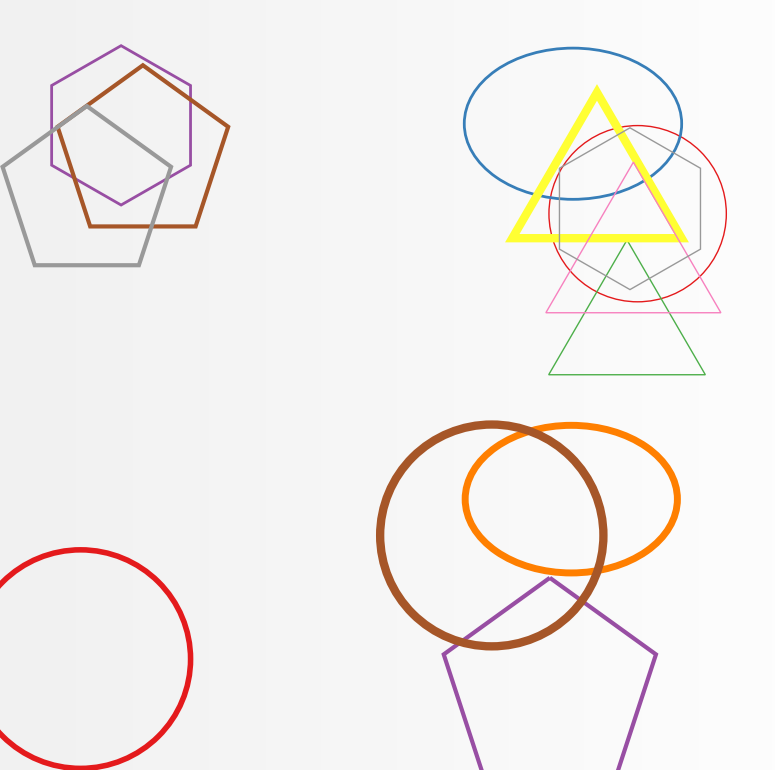[{"shape": "circle", "thickness": 2, "radius": 0.71, "center": [0.104, 0.144]}, {"shape": "circle", "thickness": 0.5, "radius": 0.57, "center": [0.823, 0.722]}, {"shape": "oval", "thickness": 1, "radius": 0.7, "center": [0.739, 0.839]}, {"shape": "triangle", "thickness": 0.5, "radius": 0.58, "center": [0.809, 0.572]}, {"shape": "pentagon", "thickness": 1.5, "radius": 0.72, "center": [0.709, 0.106]}, {"shape": "hexagon", "thickness": 1, "radius": 0.52, "center": [0.156, 0.837]}, {"shape": "oval", "thickness": 2.5, "radius": 0.68, "center": [0.737, 0.352]}, {"shape": "triangle", "thickness": 3, "radius": 0.63, "center": [0.77, 0.754]}, {"shape": "circle", "thickness": 3, "radius": 0.72, "center": [0.635, 0.305]}, {"shape": "pentagon", "thickness": 1.5, "radius": 0.58, "center": [0.184, 0.8]}, {"shape": "triangle", "thickness": 0.5, "radius": 0.65, "center": [0.817, 0.659]}, {"shape": "hexagon", "thickness": 0.5, "radius": 0.53, "center": [0.813, 0.729]}, {"shape": "pentagon", "thickness": 1.5, "radius": 0.57, "center": [0.112, 0.748]}]